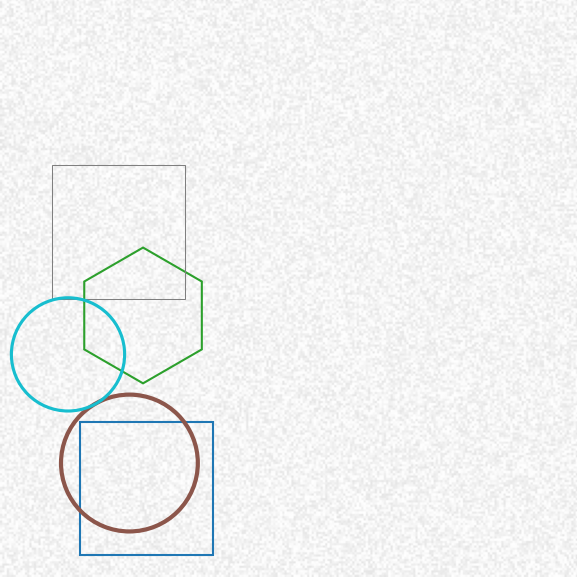[{"shape": "square", "thickness": 1, "radius": 0.57, "center": [0.254, 0.153]}, {"shape": "hexagon", "thickness": 1, "radius": 0.59, "center": [0.248, 0.453]}, {"shape": "circle", "thickness": 2, "radius": 0.59, "center": [0.224, 0.197]}, {"shape": "square", "thickness": 0.5, "radius": 0.58, "center": [0.206, 0.597]}, {"shape": "circle", "thickness": 1.5, "radius": 0.49, "center": [0.118, 0.385]}]